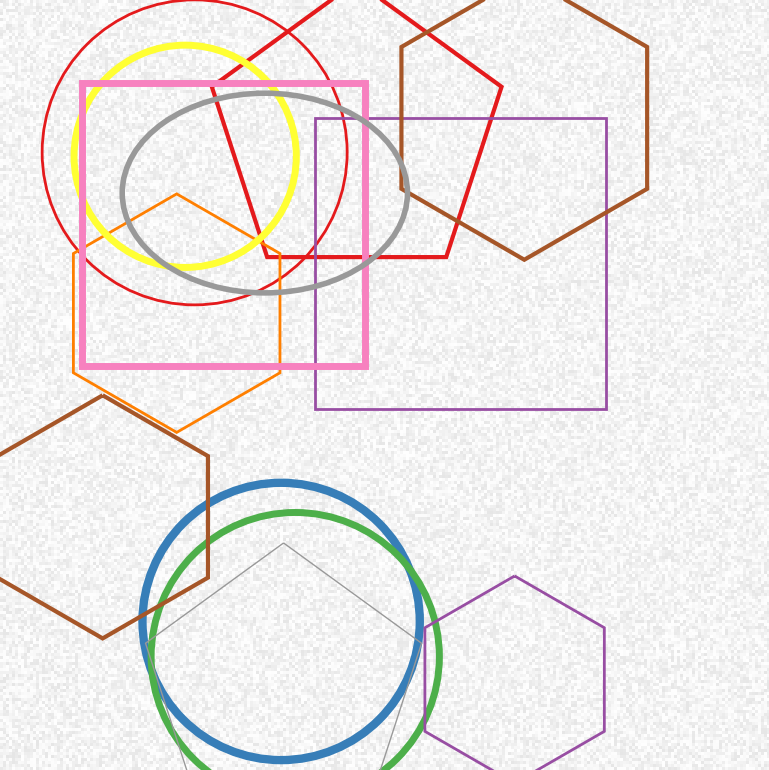[{"shape": "circle", "thickness": 1, "radius": 0.99, "center": [0.253, 0.802]}, {"shape": "pentagon", "thickness": 1.5, "radius": 0.99, "center": [0.463, 0.826]}, {"shape": "circle", "thickness": 3, "radius": 0.9, "center": [0.365, 0.193]}, {"shape": "circle", "thickness": 2.5, "radius": 0.94, "center": [0.383, 0.147]}, {"shape": "square", "thickness": 1, "radius": 0.94, "center": [0.598, 0.657]}, {"shape": "hexagon", "thickness": 1, "radius": 0.67, "center": [0.668, 0.117]}, {"shape": "hexagon", "thickness": 1, "radius": 0.77, "center": [0.229, 0.593]}, {"shape": "circle", "thickness": 2.5, "radius": 0.72, "center": [0.24, 0.797]}, {"shape": "hexagon", "thickness": 1.5, "radius": 0.79, "center": [0.133, 0.329]}, {"shape": "hexagon", "thickness": 1.5, "radius": 0.92, "center": [0.681, 0.847]}, {"shape": "square", "thickness": 2.5, "radius": 0.92, "center": [0.29, 0.708]}, {"shape": "oval", "thickness": 2, "radius": 0.93, "center": [0.344, 0.749]}, {"shape": "pentagon", "thickness": 0.5, "radius": 0.94, "center": [0.368, 0.106]}]